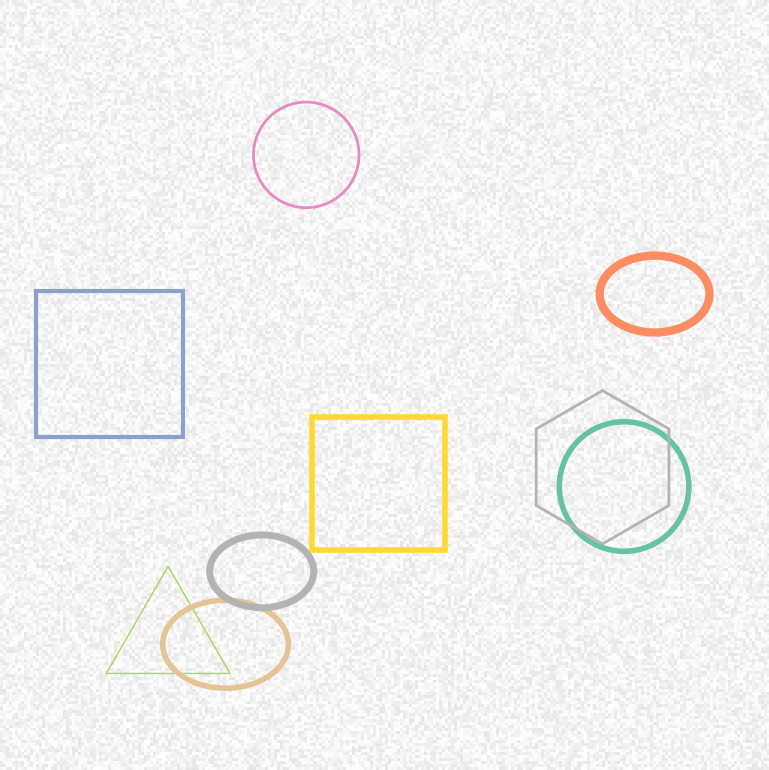[{"shape": "circle", "thickness": 2, "radius": 0.42, "center": [0.81, 0.368]}, {"shape": "oval", "thickness": 3, "radius": 0.36, "center": [0.85, 0.618]}, {"shape": "square", "thickness": 1.5, "radius": 0.48, "center": [0.142, 0.527]}, {"shape": "circle", "thickness": 1, "radius": 0.34, "center": [0.398, 0.799]}, {"shape": "triangle", "thickness": 0.5, "radius": 0.46, "center": [0.218, 0.172]}, {"shape": "square", "thickness": 2, "radius": 0.43, "center": [0.492, 0.372]}, {"shape": "oval", "thickness": 2, "radius": 0.41, "center": [0.293, 0.163]}, {"shape": "oval", "thickness": 2.5, "radius": 0.34, "center": [0.34, 0.258]}, {"shape": "hexagon", "thickness": 1, "radius": 0.5, "center": [0.783, 0.393]}]